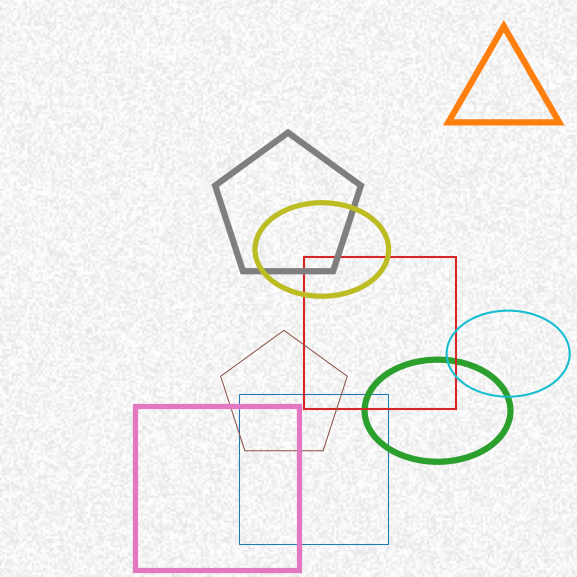[{"shape": "square", "thickness": 0.5, "radius": 0.65, "center": [0.543, 0.187]}, {"shape": "triangle", "thickness": 3, "radius": 0.55, "center": [0.872, 0.843]}, {"shape": "oval", "thickness": 3, "radius": 0.63, "center": [0.758, 0.288]}, {"shape": "square", "thickness": 1, "radius": 0.66, "center": [0.658, 0.422]}, {"shape": "pentagon", "thickness": 0.5, "radius": 0.58, "center": [0.492, 0.312]}, {"shape": "square", "thickness": 2.5, "radius": 0.71, "center": [0.376, 0.155]}, {"shape": "pentagon", "thickness": 3, "radius": 0.66, "center": [0.499, 0.637]}, {"shape": "oval", "thickness": 2.5, "radius": 0.58, "center": [0.557, 0.567]}, {"shape": "oval", "thickness": 1, "radius": 0.53, "center": [0.88, 0.387]}]